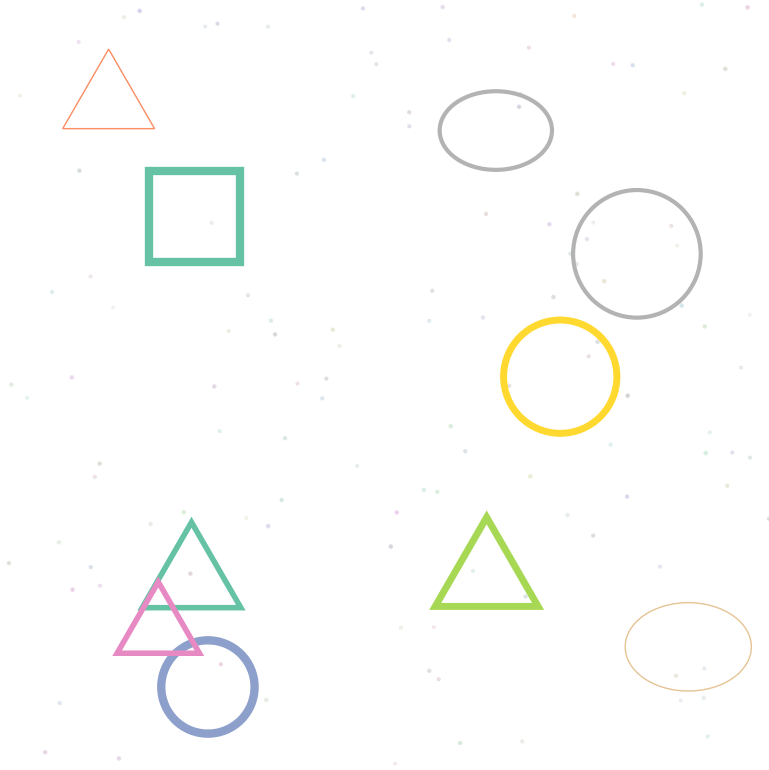[{"shape": "triangle", "thickness": 2, "radius": 0.37, "center": [0.249, 0.248]}, {"shape": "square", "thickness": 3, "radius": 0.3, "center": [0.252, 0.719]}, {"shape": "triangle", "thickness": 0.5, "radius": 0.34, "center": [0.141, 0.867]}, {"shape": "circle", "thickness": 3, "radius": 0.3, "center": [0.27, 0.108]}, {"shape": "triangle", "thickness": 2, "radius": 0.31, "center": [0.206, 0.183]}, {"shape": "triangle", "thickness": 2.5, "radius": 0.39, "center": [0.632, 0.251]}, {"shape": "circle", "thickness": 2.5, "radius": 0.37, "center": [0.728, 0.511]}, {"shape": "oval", "thickness": 0.5, "radius": 0.41, "center": [0.894, 0.16]}, {"shape": "oval", "thickness": 1.5, "radius": 0.36, "center": [0.644, 0.83]}, {"shape": "circle", "thickness": 1.5, "radius": 0.41, "center": [0.827, 0.67]}]